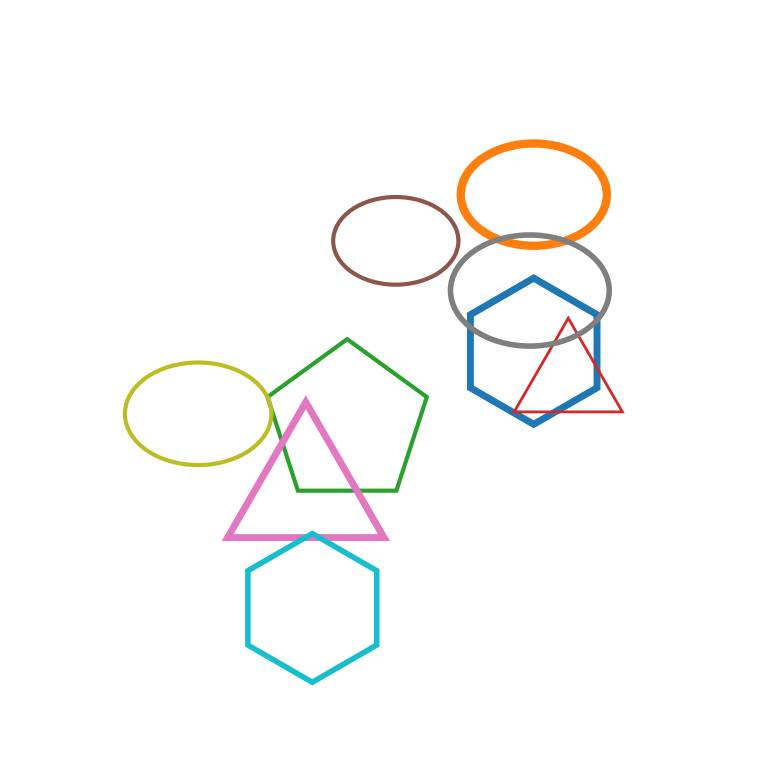[{"shape": "hexagon", "thickness": 2.5, "radius": 0.47, "center": [0.693, 0.544]}, {"shape": "oval", "thickness": 3, "radius": 0.47, "center": [0.693, 0.747]}, {"shape": "pentagon", "thickness": 1.5, "radius": 0.54, "center": [0.451, 0.451]}, {"shape": "triangle", "thickness": 1, "radius": 0.41, "center": [0.738, 0.506]}, {"shape": "oval", "thickness": 1.5, "radius": 0.41, "center": [0.514, 0.687]}, {"shape": "triangle", "thickness": 2.5, "radius": 0.59, "center": [0.397, 0.36]}, {"shape": "oval", "thickness": 2, "radius": 0.52, "center": [0.688, 0.623]}, {"shape": "oval", "thickness": 1.5, "radius": 0.48, "center": [0.257, 0.463]}, {"shape": "hexagon", "thickness": 2, "radius": 0.48, "center": [0.406, 0.211]}]